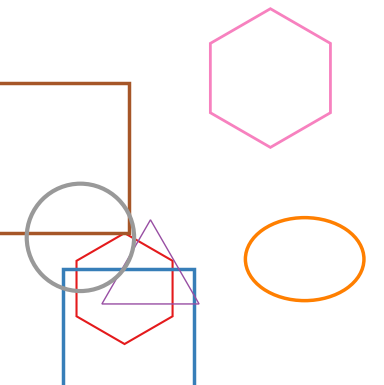[{"shape": "hexagon", "thickness": 1.5, "radius": 0.72, "center": [0.323, 0.25]}, {"shape": "square", "thickness": 2.5, "radius": 0.85, "center": [0.334, 0.132]}, {"shape": "triangle", "thickness": 1, "radius": 0.73, "center": [0.391, 0.283]}, {"shape": "oval", "thickness": 2.5, "radius": 0.77, "center": [0.791, 0.327]}, {"shape": "square", "thickness": 2.5, "radius": 0.98, "center": [0.138, 0.59]}, {"shape": "hexagon", "thickness": 2, "radius": 0.9, "center": [0.702, 0.797]}, {"shape": "circle", "thickness": 3, "radius": 0.7, "center": [0.209, 0.383]}]